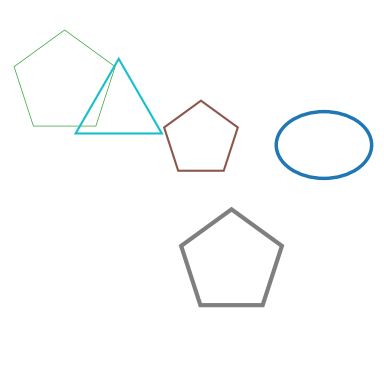[{"shape": "oval", "thickness": 2.5, "radius": 0.62, "center": [0.841, 0.623]}, {"shape": "pentagon", "thickness": 0.5, "radius": 0.69, "center": [0.168, 0.784]}, {"shape": "pentagon", "thickness": 1.5, "radius": 0.5, "center": [0.522, 0.638]}, {"shape": "pentagon", "thickness": 3, "radius": 0.69, "center": [0.601, 0.319]}, {"shape": "triangle", "thickness": 1.5, "radius": 0.65, "center": [0.308, 0.718]}]